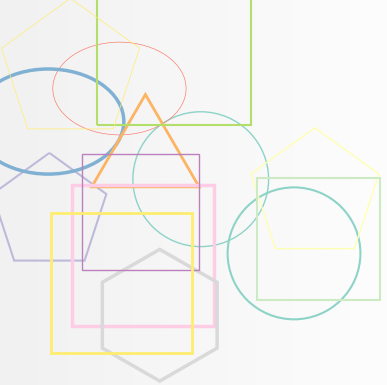[{"shape": "circle", "thickness": 1, "radius": 0.88, "center": [0.518, 0.535]}, {"shape": "circle", "thickness": 1.5, "radius": 0.86, "center": [0.759, 0.342]}, {"shape": "pentagon", "thickness": 1, "radius": 0.87, "center": [0.813, 0.495]}, {"shape": "pentagon", "thickness": 1.5, "radius": 0.77, "center": [0.127, 0.448]}, {"shape": "oval", "thickness": 0.5, "radius": 0.86, "center": [0.308, 0.77]}, {"shape": "oval", "thickness": 2.5, "radius": 0.97, "center": [0.125, 0.684]}, {"shape": "triangle", "thickness": 2, "radius": 0.8, "center": [0.375, 0.595]}, {"shape": "square", "thickness": 1.5, "radius": 1.0, "center": [0.449, 0.874]}, {"shape": "square", "thickness": 2.5, "radius": 0.91, "center": [0.37, 0.337]}, {"shape": "hexagon", "thickness": 2.5, "radius": 0.85, "center": [0.412, 0.181]}, {"shape": "square", "thickness": 1, "radius": 0.75, "center": [0.362, 0.448]}, {"shape": "square", "thickness": 1.5, "radius": 0.8, "center": [0.823, 0.38]}, {"shape": "pentagon", "thickness": 0.5, "radius": 0.94, "center": [0.182, 0.817]}, {"shape": "square", "thickness": 2, "radius": 0.91, "center": [0.313, 0.265]}]